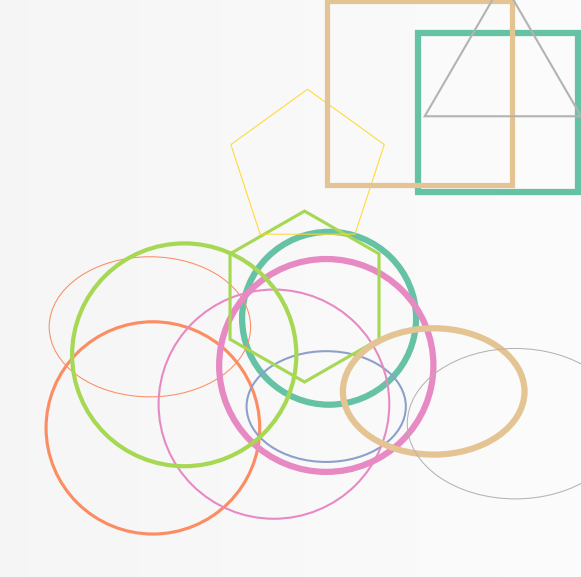[{"shape": "square", "thickness": 3, "radius": 0.69, "center": [0.857, 0.805]}, {"shape": "circle", "thickness": 3, "radius": 0.75, "center": [0.566, 0.448]}, {"shape": "oval", "thickness": 0.5, "radius": 0.87, "center": [0.258, 0.433]}, {"shape": "circle", "thickness": 1.5, "radius": 0.92, "center": [0.263, 0.258]}, {"shape": "oval", "thickness": 1, "radius": 0.68, "center": [0.561, 0.295]}, {"shape": "circle", "thickness": 1, "radius": 0.99, "center": [0.471, 0.299]}, {"shape": "circle", "thickness": 3, "radius": 0.92, "center": [0.561, 0.366]}, {"shape": "hexagon", "thickness": 1.5, "radius": 0.74, "center": [0.524, 0.486]}, {"shape": "circle", "thickness": 2, "radius": 0.96, "center": [0.317, 0.385]}, {"shape": "pentagon", "thickness": 0.5, "radius": 0.69, "center": [0.529, 0.706]}, {"shape": "oval", "thickness": 3, "radius": 0.78, "center": [0.746, 0.321]}, {"shape": "square", "thickness": 2.5, "radius": 0.8, "center": [0.722, 0.839]}, {"shape": "triangle", "thickness": 1, "radius": 0.78, "center": [0.865, 0.875]}, {"shape": "oval", "thickness": 0.5, "radius": 0.93, "center": [0.887, 0.265]}]